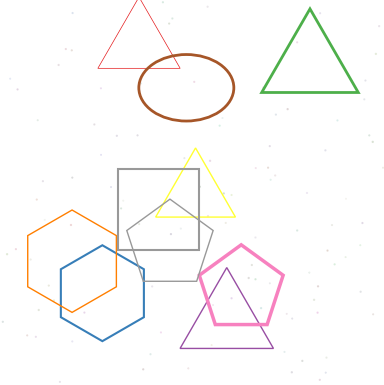[{"shape": "triangle", "thickness": 0.5, "radius": 0.62, "center": [0.361, 0.884]}, {"shape": "hexagon", "thickness": 1.5, "radius": 0.62, "center": [0.266, 0.238]}, {"shape": "triangle", "thickness": 2, "radius": 0.72, "center": [0.805, 0.832]}, {"shape": "triangle", "thickness": 1, "radius": 0.7, "center": [0.589, 0.165]}, {"shape": "hexagon", "thickness": 1, "radius": 0.66, "center": [0.187, 0.322]}, {"shape": "triangle", "thickness": 1, "radius": 0.6, "center": [0.508, 0.496]}, {"shape": "oval", "thickness": 2, "radius": 0.62, "center": [0.484, 0.772]}, {"shape": "pentagon", "thickness": 2.5, "radius": 0.57, "center": [0.627, 0.25]}, {"shape": "square", "thickness": 1.5, "radius": 0.52, "center": [0.412, 0.455]}, {"shape": "pentagon", "thickness": 1, "radius": 0.59, "center": [0.441, 0.365]}]